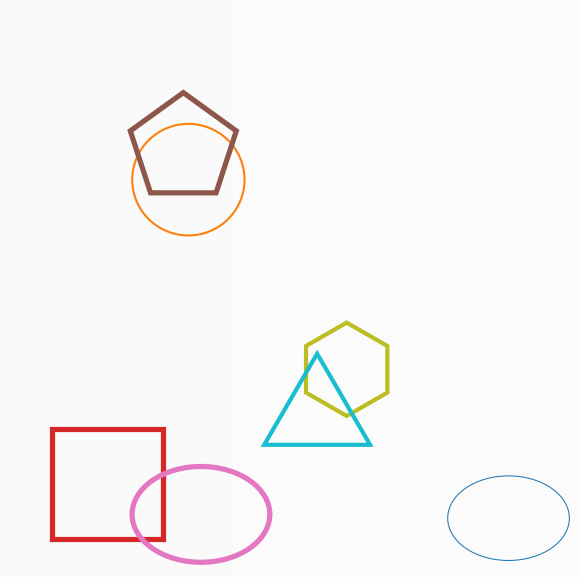[{"shape": "oval", "thickness": 0.5, "radius": 0.52, "center": [0.875, 0.102]}, {"shape": "circle", "thickness": 1, "radius": 0.48, "center": [0.324, 0.688]}, {"shape": "square", "thickness": 2.5, "radius": 0.48, "center": [0.185, 0.161]}, {"shape": "pentagon", "thickness": 2.5, "radius": 0.48, "center": [0.315, 0.743]}, {"shape": "oval", "thickness": 2.5, "radius": 0.59, "center": [0.346, 0.108]}, {"shape": "hexagon", "thickness": 2, "radius": 0.4, "center": [0.596, 0.36]}, {"shape": "triangle", "thickness": 2, "radius": 0.53, "center": [0.546, 0.281]}]